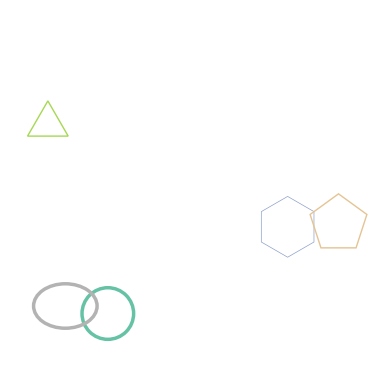[{"shape": "circle", "thickness": 2.5, "radius": 0.34, "center": [0.28, 0.186]}, {"shape": "hexagon", "thickness": 0.5, "radius": 0.39, "center": [0.747, 0.411]}, {"shape": "triangle", "thickness": 1, "radius": 0.3, "center": [0.124, 0.677]}, {"shape": "pentagon", "thickness": 1, "radius": 0.39, "center": [0.879, 0.419]}, {"shape": "oval", "thickness": 2.5, "radius": 0.41, "center": [0.17, 0.205]}]